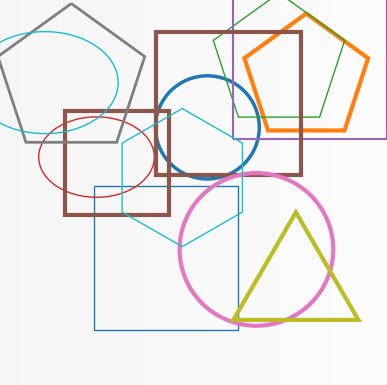[{"shape": "square", "thickness": 1, "radius": 0.93, "center": [0.429, 0.33]}, {"shape": "circle", "thickness": 2.5, "radius": 0.67, "center": [0.535, 0.669]}, {"shape": "pentagon", "thickness": 3, "radius": 0.84, "center": [0.79, 0.797]}, {"shape": "pentagon", "thickness": 1, "radius": 0.89, "center": [0.72, 0.84]}, {"shape": "oval", "thickness": 1, "radius": 0.75, "center": [0.249, 0.592]}, {"shape": "square", "thickness": 1.5, "radius": 0.99, "center": [0.8, 0.838]}, {"shape": "square", "thickness": 3, "radius": 0.67, "center": [0.301, 0.576]}, {"shape": "square", "thickness": 3, "radius": 0.93, "center": [0.589, 0.731]}, {"shape": "circle", "thickness": 3, "radius": 0.99, "center": [0.662, 0.352]}, {"shape": "pentagon", "thickness": 2, "radius": 1.0, "center": [0.184, 0.792]}, {"shape": "triangle", "thickness": 3, "radius": 0.93, "center": [0.764, 0.262]}, {"shape": "hexagon", "thickness": 1, "radius": 0.9, "center": [0.47, 0.539]}, {"shape": "oval", "thickness": 1, "radius": 0.95, "center": [0.116, 0.785]}]